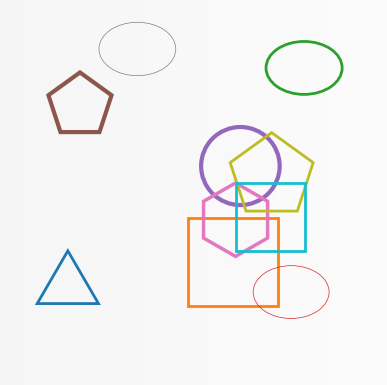[{"shape": "triangle", "thickness": 2, "radius": 0.46, "center": [0.175, 0.257]}, {"shape": "square", "thickness": 2, "radius": 0.58, "center": [0.601, 0.32]}, {"shape": "oval", "thickness": 2, "radius": 0.49, "center": [0.785, 0.824]}, {"shape": "oval", "thickness": 0.5, "radius": 0.49, "center": [0.751, 0.241]}, {"shape": "circle", "thickness": 3, "radius": 0.51, "center": [0.62, 0.569]}, {"shape": "pentagon", "thickness": 3, "radius": 0.43, "center": [0.206, 0.726]}, {"shape": "hexagon", "thickness": 2.5, "radius": 0.48, "center": [0.608, 0.429]}, {"shape": "oval", "thickness": 0.5, "radius": 0.5, "center": [0.354, 0.873]}, {"shape": "pentagon", "thickness": 2, "radius": 0.56, "center": [0.701, 0.543]}, {"shape": "square", "thickness": 2, "radius": 0.44, "center": [0.698, 0.435]}]